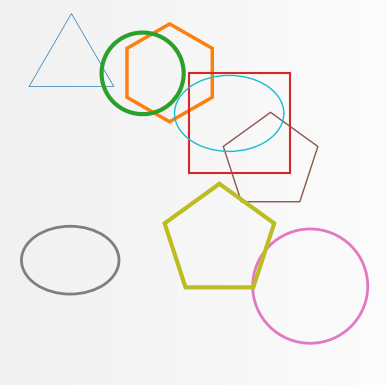[{"shape": "triangle", "thickness": 0.5, "radius": 0.63, "center": [0.184, 0.838]}, {"shape": "hexagon", "thickness": 2.5, "radius": 0.64, "center": [0.438, 0.811]}, {"shape": "circle", "thickness": 3, "radius": 0.53, "center": [0.368, 0.809]}, {"shape": "square", "thickness": 1.5, "radius": 0.65, "center": [0.618, 0.68]}, {"shape": "pentagon", "thickness": 1, "radius": 0.64, "center": [0.698, 0.58]}, {"shape": "circle", "thickness": 2, "radius": 0.74, "center": [0.801, 0.257]}, {"shape": "oval", "thickness": 2, "radius": 0.63, "center": [0.181, 0.324]}, {"shape": "pentagon", "thickness": 3, "radius": 0.74, "center": [0.566, 0.374]}, {"shape": "oval", "thickness": 1, "radius": 0.71, "center": [0.591, 0.705]}]